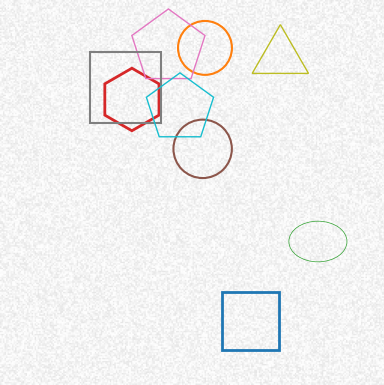[{"shape": "square", "thickness": 2, "radius": 0.37, "center": [0.651, 0.166]}, {"shape": "circle", "thickness": 1.5, "radius": 0.35, "center": [0.532, 0.876]}, {"shape": "oval", "thickness": 0.5, "radius": 0.38, "center": [0.826, 0.373]}, {"shape": "hexagon", "thickness": 2, "radius": 0.41, "center": [0.343, 0.742]}, {"shape": "circle", "thickness": 1.5, "radius": 0.38, "center": [0.526, 0.613]}, {"shape": "pentagon", "thickness": 1, "radius": 0.5, "center": [0.437, 0.877]}, {"shape": "square", "thickness": 1.5, "radius": 0.46, "center": [0.325, 0.773]}, {"shape": "triangle", "thickness": 1, "radius": 0.42, "center": [0.728, 0.852]}, {"shape": "pentagon", "thickness": 1, "radius": 0.46, "center": [0.467, 0.719]}]